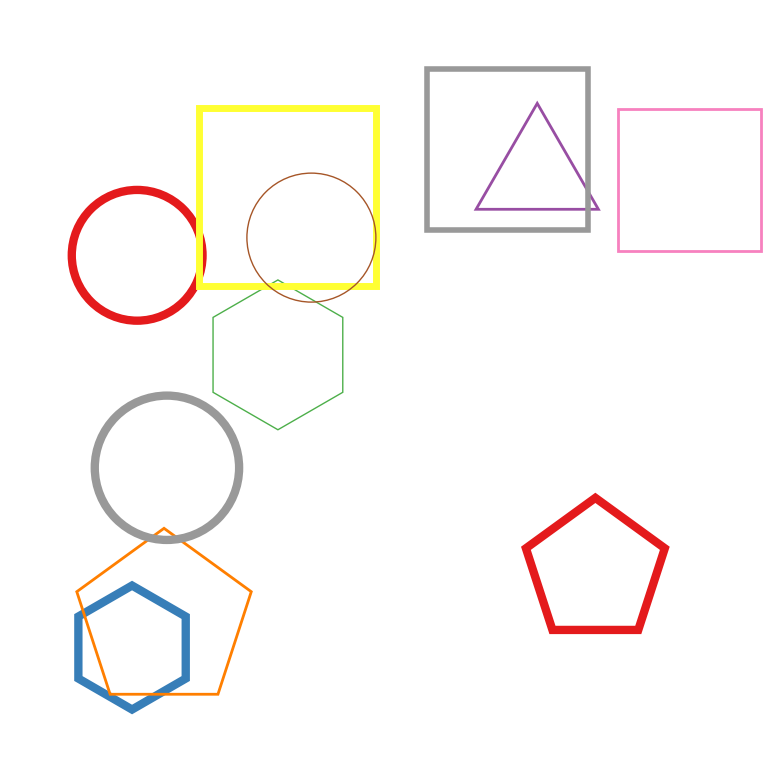[{"shape": "pentagon", "thickness": 3, "radius": 0.47, "center": [0.773, 0.259]}, {"shape": "circle", "thickness": 3, "radius": 0.42, "center": [0.178, 0.668]}, {"shape": "hexagon", "thickness": 3, "radius": 0.4, "center": [0.171, 0.159]}, {"shape": "hexagon", "thickness": 0.5, "radius": 0.49, "center": [0.361, 0.539]}, {"shape": "triangle", "thickness": 1, "radius": 0.46, "center": [0.698, 0.774]}, {"shape": "pentagon", "thickness": 1, "radius": 0.6, "center": [0.213, 0.195]}, {"shape": "square", "thickness": 2.5, "radius": 0.58, "center": [0.374, 0.744]}, {"shape": "circle", "thickness": 0.5, "radius": 0.42, "center": [0.404, 0.691]}, {"shape": "square", "thickness": 1, "radius": 0.46, "center": [0.895, 0.766]}, {"shape": "circle", "thickness": 3, "radius": 0.47, "center": [0.217, 0.393]}, {"shape": "square", "thickness": 2, "radius": 0.52, "center": [0.659, 0.806]}]